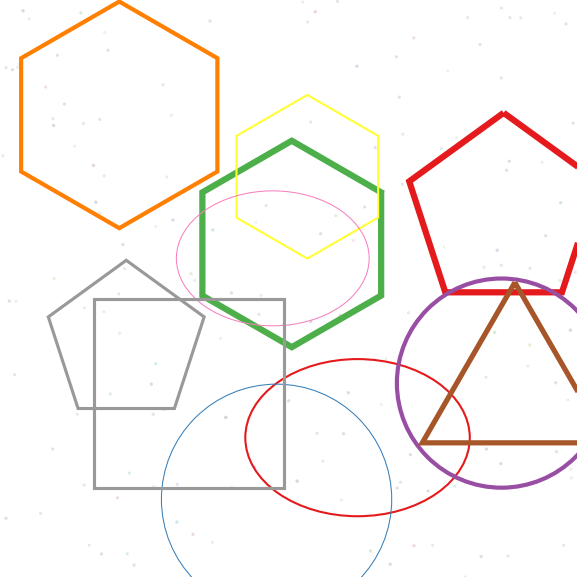[{"shape": "pentagon", "thickness": 3, "radius": 0.86, "center": [0.872, 0.632]}, {"shape": "oval", "thickness": 1, "radius": 0.97, "center": [0.619, 0.241]}, {"shape": "circle", "thickness": 0.5, "radius": 1.0, "center": [0.479, 0.135]}, {"shape": "hexagon", "thickness": 3, "radius": 0.89, "center": [0.505, 0.577]}, {"shape": "circle", "thickness": 2, "radius": 0.91, "center": [0.868, 0.336]}, {"shape": "hexagon", "thickness": 2, "radius": 0.98, "center": [0.207, 0.8]}, {"shape": "hexagon", "thickness": 1, "radius": 0.71, "center": [0.532, 0.693]}, {"shape": "triangle", "thickness": 2.5, "radius": 0.93, "center": [0.892, 0.325]}, {"shape": "oval", "thickness": 0.5, "radius": 0.83, "center": [0.472, 0.552]}, {"shape": "pentagon", "thickness": 1.5, "radius": 0.71, "center": [0.219, 0.407]}, {"shape": "square", "thickness": 1.5, "radius": 0.82, "center": [0.327, 0.317]}]